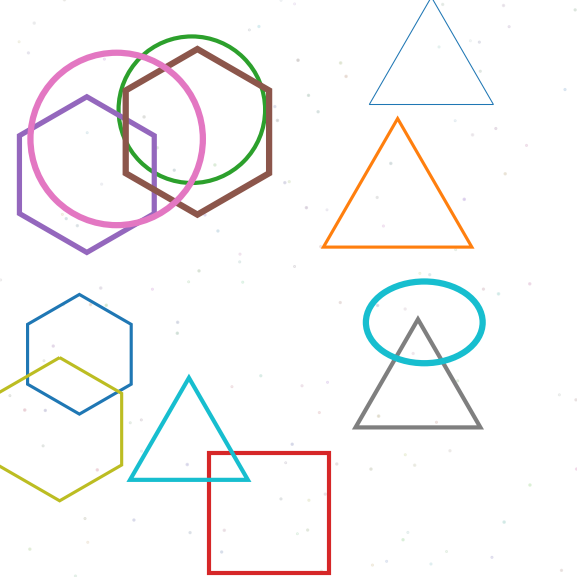[{"shape": "hexagon", "thickness": 1.5, "radius": 0.52, "center": [0.137, 0.386]}, {"shape": "triangle", "thickness": 0.5, "radius": 0.62, "center": [0.747, 0.88]}, {"shape": "triangle", "thickness": 1.5, "radius": 0.74, "center": [0.689, 0.645]}, {"shape": "circle", "thickness": 2, "radius": 0.63, "center": [0.332, 0.809]}, {"shape": "square", "thickness": 2, "radius": 0.52, "center": [0.466, 0.111]}, {"shape": "hexagon", "thickness": 2.5, "radius": 0.67, "center": [0.15, 0.697]}, {"shape": "hexagon", "thickness": 3, "radius": 0.72, "center": [0.342, 0.771]}, {"shape": "circle", "thickness": 3, "radius": 0.75, "center": [0.202, 0.759]}, {"shape": "triangle", "thickness": 2, "radius": 0.62, "center": [0.724, 0.321]}, {"shape": "hexagon", "thickness": 1.5, "radius": 0.62, "center": [0.103, 0.256]}, {"shape": "oval", "thickness": 3, "radius": 0.51, "center": [0.735, 0.441]}, {"shape": "triangle", "thickness": 2, "radius": 0.59, "center": [0.327, 0.227]}]